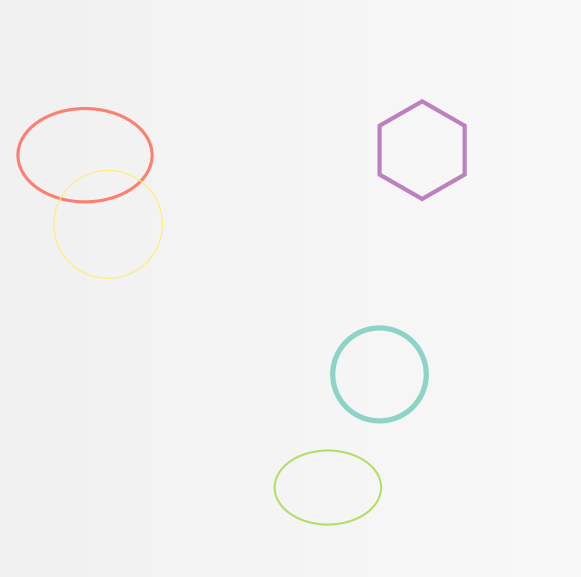[{"shape": "circle", "thickness": 2.5, "radius": 0.4, "center": [0.653, 0.351]}, {"shape": "oval", "thickness": 1.5, "radius": 0.58, "center": [0.146, 0.73]}, {"shape": "oval", "thickness": 1, "radius": 0.46, "center": [0.564, 0.155]}, {"shape": "hexagon", "thickness": 2, "radius": 0.42, "center": [0.726, 0.739]}, {"shape": "circle", "thickness": 0.5, "radius": 0.47, "center": [0.186, 0.611]}]